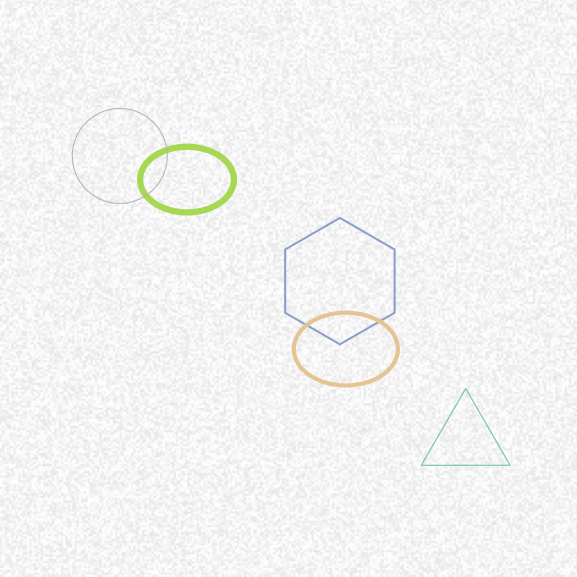[{"shape": "triangle", "thickness": 0.5, "radius": 0.44, "center": [0.806, 0.238]}, {"shape": "hexagon", "thickness": 1, "radius": 0.55, "center": [0.589, 0.512]}, {"shape": "oval", "thickness": 3, "radius": 0.41, "center": [0.324, 0.688]}, {"shape": "oval", "thickness": 2, "radius": 0.45, "center": [0.599, 0.395]}, {"shape": "circle", "thickness": 0.5, "radius": 0.41, "center": [0.207, 0.729]}]